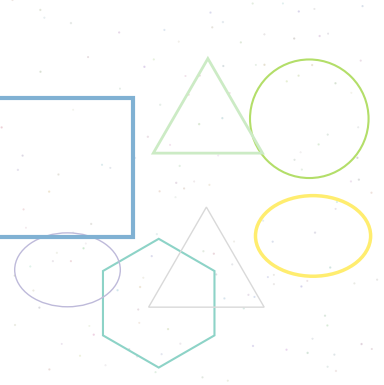[{"shape": "hexagon", "thickness": 1.5, "radius": 0.84, "center": [0.412, 0.212]}, {"shape": "oval", "thickness": 1, "radius": 0.69, "center": [0.175, 0.299]}, {"shape": "square", "thickness": 3, "radius": 0.9, "center": [0.165, 0.564]}, {"shape": "circle", "thickness": 1.5, "radius": 0.77, "center": [0.803, 0.692]}, {"shape": "triangle", "thickness": 1, "radius": 0.87, "center": [0.536, 0.289]}, {"shape": "triangle", "thickness": 2, "radius": 0.82, "center": [0.54, 0.684]}, {"shape": "oval", "thickness": 2.5, "radius": 0.75, "center": [0.813, 0.387]}]